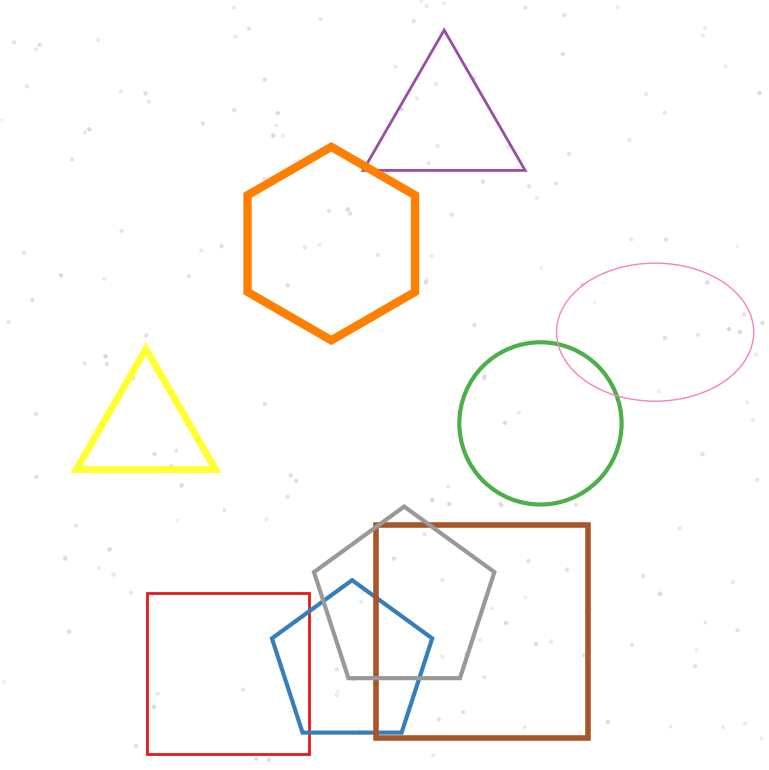[{"shape": "square", "thickness": 1, "radius": 0.52, "center": [0.296, 0.125]}, {"shape": "pentagon", "thickness": 1.5, "radius": 0.55, "center": [0.457, 0.137]}, {"shape": "circle", "thickness": 1.5, "radius": 0.53, "center": [0.702, 0.45]}, {"shape": "triangle", "thickness": 1, "radius": 0.61, "center": [0.577, 0.839]}, {"shape": "hexagon", "thickness": 3, "radius": 0.63, "center": [0.43, 0.684]}, {"shape": "triangle", "thickness": 2.5, "radius": 0.52, "center": [0.19, 0.442]}, {"shape": "square", "thickness": 2, "radius": 0.69, "center": [0.626, 0.18]}, {"shape": "oval", "thickness": 0.5, "radius": 0.64, "center": [0.851, 0.569]}, {"shape": "pentagon", "thickness": 1.5, "radius": 0.62, "center": [0.525, 0.219]}]